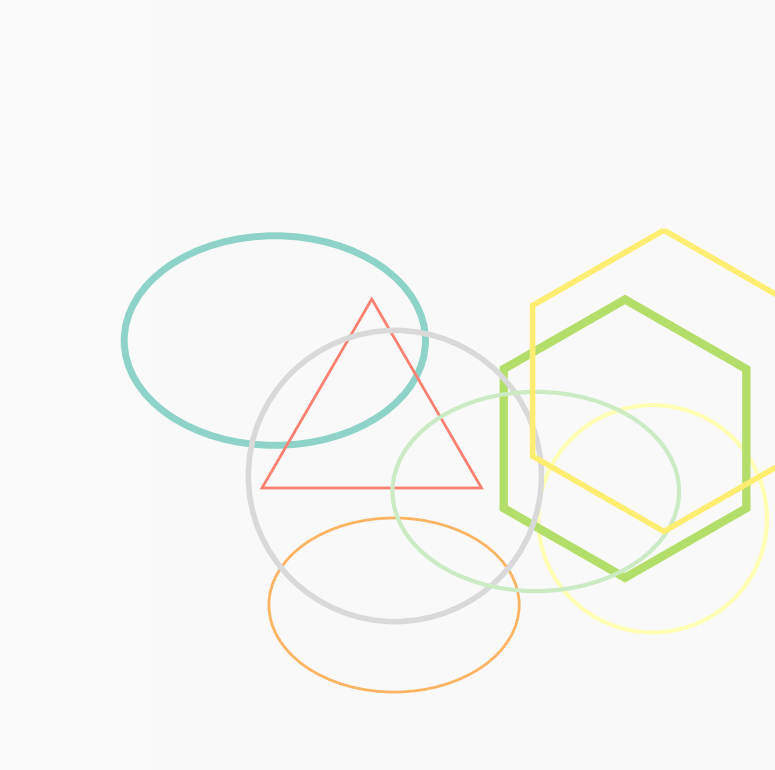[{"shape": "oval", "thickness": 2.5, "radius": 0.97, "center": [0.355, 0.558]}, {"shape": "circle", "thickness": 1.5, "radius": 0.74, "center": [0.842, 0.326]}, {"shape": "triangle", "thickness": 1, "radius": 0.82, "center": [0.48, 0.448]}, {"shape": "oval", "thickness": 1, "radius": 0.81, "center": [0.508, 0.214]}, {"shape": "hexagon", "thickness": 3, "radius": 0.9, "center": [0.806, 0.43]}, {"shape": "circle", "thickness": 2, "radius": 0.95, "center": [0.51, 0.382]}, {"shape": "oval", "thickness": 1.5, "radius": 0.92, "center": [0.691, 0.362]}, {"shape": "hexagon", "thickness": 2, "radius": 0.98, "center": [0.857, 0.505]}]